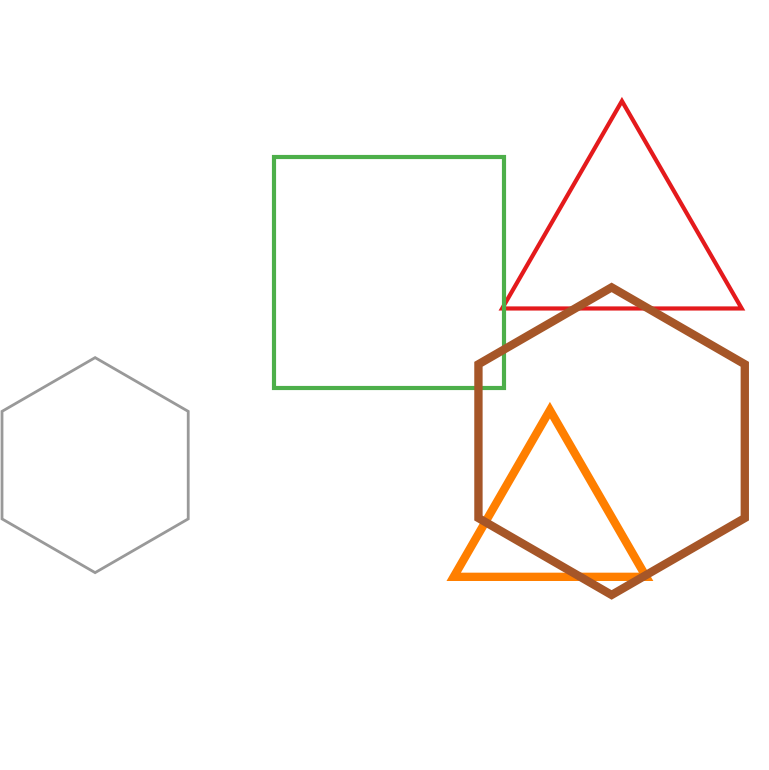[{"shape": "triangle", "thickness": 1.5, "radius": 0.9, "center": [0.808, 0.689]}, {"shape": "square", "thickness": 1.5, "radius": 0.75, "center": [0.505, 0.646]}, {"shape": "triangle", "thickness": 3, "radius": 0.72, "center": [0.714, 0.323]}, {"shape": "hexagon", "thickness": 3, "radius": 1.0, "center": [0.794, 0.427]}, {"shape": "hexagon", "thickness": 1, "radius": 0.7, "center": [0.124, 0.396]}]